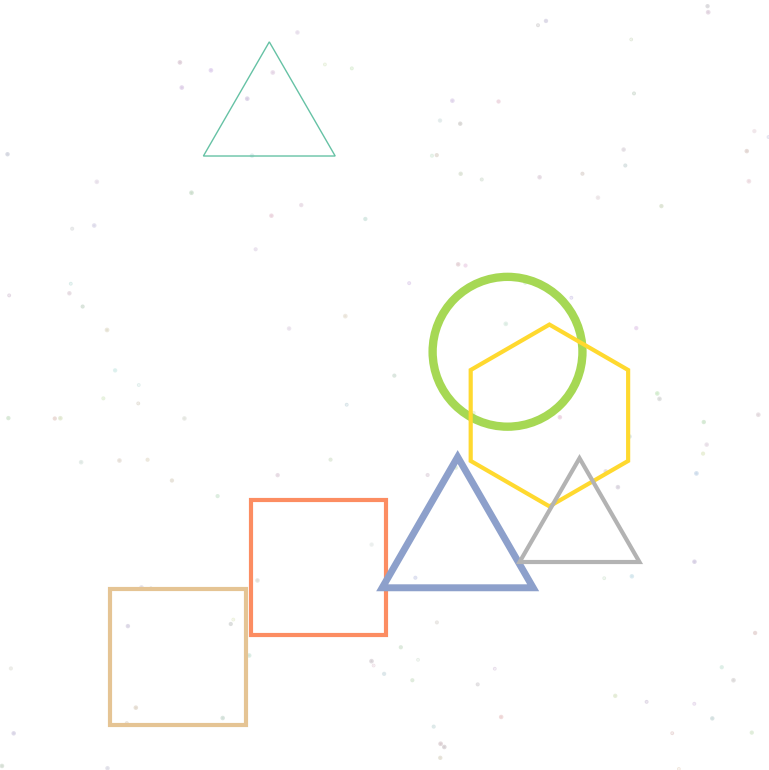[{"shape": "triangle", "thickness": 0.5, "radius": 0.49, "center": [0.35, 0.847]}, {"shape": "square", "thickness": 1.5, "radius": 0.44, "center": [0.414, 0.263]}, {"shape": "triangle", "thickness": 2.5, "radius": 0.57, "center": [0.594, 0.293]}, {"shape": "circle", "thickness": 3, "radius": 0.49, "center": [0.659, 0.543]}, {"shape": "hexagon", "thickness": 1.5, "radius": 0.59, "center": [0.714, 0.46]}, {"shape": "square", "thickness": 1.5, "radius": 0.44, "center": [0.231, 0.147]}, {"shape": "triangle", "thickness": 1.5, "radius": 0.45, "center": [0.753, 0.315]}]